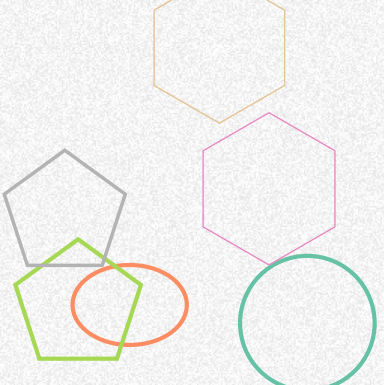[{"shape": "circle", "thickness": 3, "radius": 0.87, "center": [0.798, 0.161]}, {"shape": "oval", "thickness": 3, "radius": 0.74, "center": [0.337, 0.208]}, {"shape": "hexagon", "thickness": 1, "radius": 0.99, "center": [0.699, 0.51]}, {"shape": "pentagon", "thickness": 3, "radius": 0.86, "center": [0.203, 0.207]}, {"shape": "hexagon", "thickness": 1, "radius": 0.98, "center": [0.57, 0.876]}, {"shape": "pentagon", "thickness": 2.5, "radius": 0.83, "center": [0.168, 0.444]}]